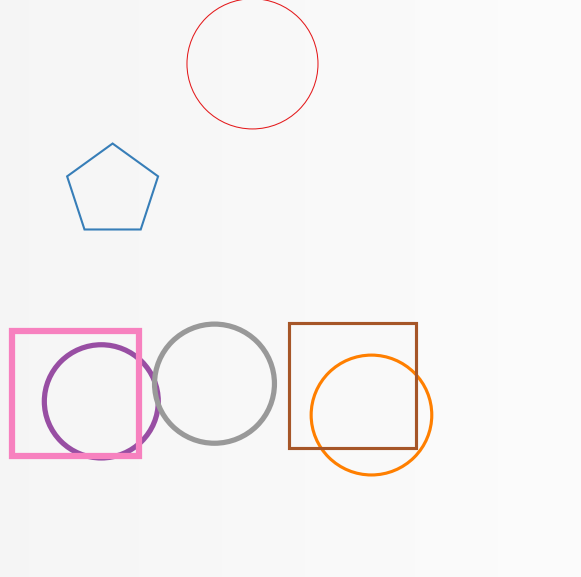[{"shape": "circle", "thickness": 0.5, "radius": 0.56, "center": [0.434, 0.889]}, {"shape": "pentagon", "thickness": 1, "radius": 0.41, "center": [0.194, 0.668]}, {"shape": "circle", "thickness": 2.5, "radius": 0.49, "center": [0.174, 0.304]}, {"shape": "circle", "thickness": 1.5, "radius": 0.52, "center": [0.639, 0.28]}, {"shape": "square", "thickness": 1.5, "radius": 0.54, "center": [0.606, 0.331]}, {"shape": "square", "thickness": 3, "radius": 0.54, "center": [0.13, 0.318]}, {"shape": "circle", "thickness": 2.5, "radius": 0.52, "center": [0.369, 0.335]}]